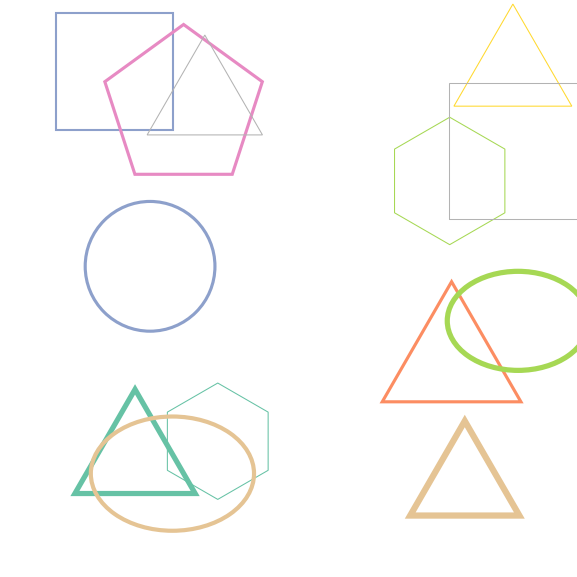[{"shape": "hexagon", "thickness": 0.5, "radius": 0.5, "center": [0.377, 0.235]}, {"shape": "triangle", "thickness": 2.5, "radius": 0.6, "center": [0.234, 0.205]}, {"shape": "triangle", "thickness": 1.5, "radius": 0.69, "center": [0.782, 0.373]}, {"shape": "square", "thickness": 1, "radius": 0.51, "center": [0.198, 0.875]}, {"shape": "circle", "thickness": 1.5, "radius": 0.56, "center": [0.26, 0.538]}, {"shape": "pentagon", "thickness": 1.5, "radius": 0.72, "center": [0.318, 0.813]}, {"shape": "hexagon", "thickness": 0.5, "radius": 0.55, "center": [0.779, 0.686]}, {"shape": "oval", "thickness": 2.5, "radius": 0.61, "center": [0.897, 0.444]}, {"shape": "triangle", "thickness": 0.5, "radius": 0.59, "center": [0.888, 0.874]}, {"shape": "oval", "thickness": 2, "radius": 0.71, "center": [0.299, 0.179]}, {"shape": "triangle", "thickness": 3, "radius": 0.55, "center": [0.805, 0.161]}, {"shape": "triangle", "thickness": 0.5, "radius": 0.58, "center": [0.355, 0.823]}, {"shape": "square", "thickness": 0.5, "radius": 0.59, "center": [0.896, 0.738]}]